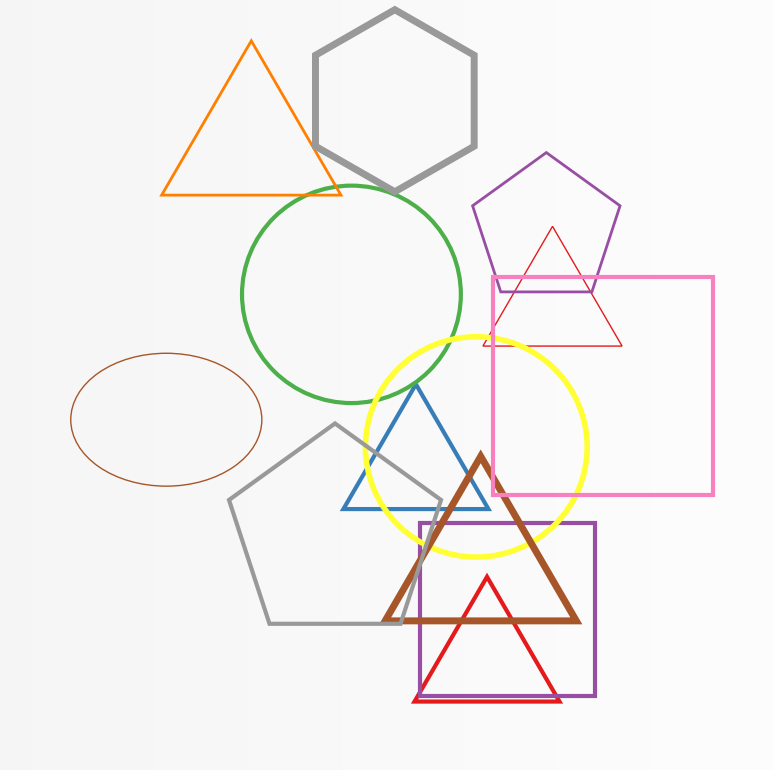[{"shape": "triangle", "thickness": 0.5, "radius": 0.52, "center": [0.713, 0.602]}, {"shape": "triangle", "thickness": 1.5, "radius": 0.54, "center": [0.628, 0.143]}, {"shape": "triangle", "thickness": 1.5, "radius": 0.54, "center": [0.537, 0.393]}, {"shape": "circle", "thickness": 1.5, "radius": 0.71, "center": [0.453, 0.618]}, {"shape": "square", "thickness": 1.5, "radius": 0.56, "center": [0.655, 0.208]}, {"shape": "pentagon", "thickness": 1, "radius": 0.5, "center": [0.705, 0.702]}, {"shape": "triangle", "thickness": 1, "radius": 0.67, "center": [0.324, 0.813]}, {"shape": "circle", "thickness": 2, "radius": 0.72, "center": [0.615, 0.42]}, {"shape": "triangle", "thickness": 2.5, "radius": 0.71, "center": [0.62, 0.265]}, {"shape": "oval", "thickness": 0.5, "radius": 0.62, "center": [0.215, 0.455]}, {"shape": "square", "thickness": 1.5, "radius": 0.71, "center": [0.778, 0.499]}, {"shape": "pentagon", "thickness": 1.5, "radius": 0.72, "center": [0.432, 0.306]}, {"shape": "hexagon", "thickness": 2.5, "radius": 0.59, "center": [0.509, 0.869]}]